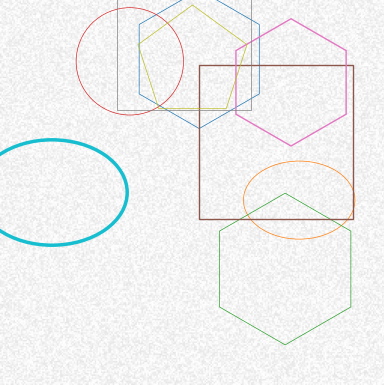[{"shape": "hexagon", "thickness": 0.5, "radius": 0.9, "center": [0.517, 0.846]}, {"shape": "oval", "thickness": 0.5, "radius": 0.72, "center": [0.777, 0.48]}, {"shape": "hexagon", "thickness": 0.5, "radius": 0.99, "center": [0.741, 0.301]}, {"shape": "circle", "thickness": 0.5, "radius": 0.7, "center": [0.337, 0.841]}, {"shape": "square", "thickness": 1, "radius": 1.0, "center": [0.717, 0.631]}, {"shape": "hexagon", "thickness": 1, "radius": 0.83, "center": [0.756, 0.786]}, {"shape": "square", "thickness": 0.5, "radius": 0.87, "center": [0.478, 0.888]}, {"shape": "pentagon", "thickness": 0.5, "radius": 0.74, "center": [0.5, 0.838]}, {"shape": "oval", "thickness": 2.5, "radius": 0.98, "center": [0.135, 0.5]}]